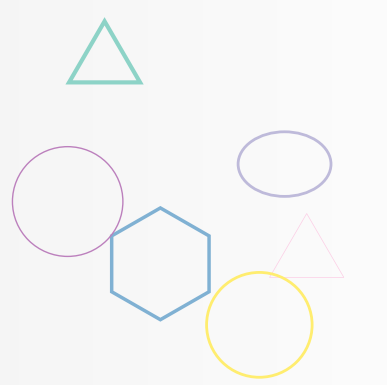[{"shape": "triangle", "thickness": 3, "radius": 0.53, "center": [0.27, 0.839]}, {"shape": "oval", "thickness": 2, "radius": 0.6, "center": [0.734, 0.574]}, {"shape": "hexagon", "thickness": 2.5, "radius": 0.73, "center": [0.414, 0.315]}, {"shape": "triangle", "thickness": 0.5, "radius": 0.55, "center": [0.791, 0.335]}, {"shape": "circle", "thickness": 1, "radius": 0.71, "center": [0.175, 0.477]}, {"shape": "circle", "thickness": 2, "radius": 0.68, "center": [0.669, 0.156]}]